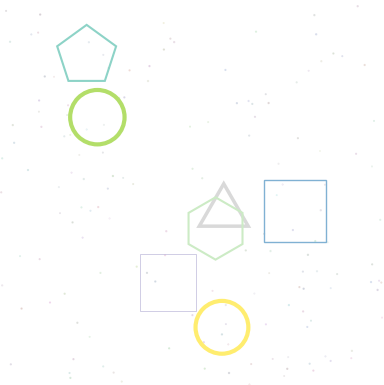[{"shape": "pentagon", "thickness": 1.5, "radius": 0.4, "center": [0.225, 0.855]}, {"shape": "square", "thickness": 0.5, "radius": 0.37, "center": [0.437, 0.267]}, {"shape": "square", "thickness": 1, "radius": 0.4, "center": [0.766, 0.452]}, {"shape": "circle", "thickness": 3, "radius": 0.35, "center": [0.253, 0.696]}, {"shape": "triangle", "thickness": 2.5, "radius": 0.37, "center": [0.581, 0.449]}, {"shape": "hexagon", "thickness": 1.5, "radius": 0.4, "center": [0.56, 0.407]}, {"shape": "circle", "thickness": 3, "radius": 0.34, "center": [0.576, 0.15]}]